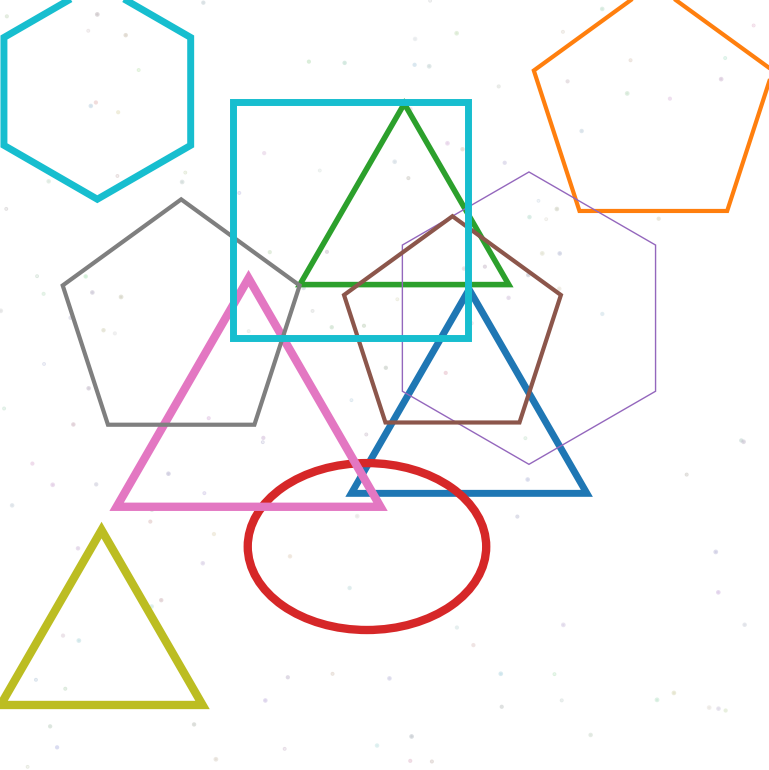[{"shape": "triangle", "thickness": 2.5, "radius": 0.88, "center": [0.609, 0.448]}, {"shape": "pentagon", "thickness": 1.5, "radius": 0.82, "center": [0.848, 0.858]}, {"shape": "triangle", "thickness": 2, "radius": 0.78, "center": [0.525, 0.709]}, {"shape": "oval", "thickness": 3, "radius": 0.77, "center": [0.477, 0.29]}, {"shape": "hexagon", "thickness": 0.5, "radius": 0.95, "center": [0.687, 0.587]}, {"shape": "pentagon", "thickness": 1.5, "radius": 0.74, "center": [0.588, 0.571]}, {"shape": "triangle", "thickness": 3, "radius": 0.99, "center": [0.323, 0.441]}, {"shape": "pentagon", "thickness": 1.5, "radius": 0.81, "center": [0.235, 0.579]}, {"shape": "triangle", "thickness": 3, "radius": 0.76, "center": [0.132, 0.16]}, {"shape": "hexagon", "thickness": 2.5, "radius": 0.7, "center": [0.126, 0.881]}, {"shape": "square", "thickness": 2.5, "radius": 0.76, "center": [0.455, 0.714]}]